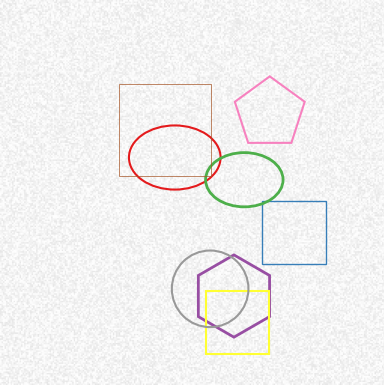[{"shape": "oval", "thickness": 1.5, "radius": 0.59, "center": [0.454, 0.591]}, {"shape": "square", "thickness": 1, "radius": 0.41, "center": [0.764, 0.396]}, {"shape": "oval", "thickness": 2, "radius": 0.5, "center": [0.635, 0.533]}, {"shape": "hexagon", "thickness": 2, "radius": 0.53, "center": [0.608, 0.231]}, {"shape": "square", "thickness": 1.5, "radius": 0.41, "center": [0.617, 0.161]}, {"shape": "square", "thickness": 0.5, "radius": 0.59, "center": [0.429, 0.663]}, {"shape": "pentagon", "thickness": 1.5, "radius": 0.48, "center": [0.701, 0.706]}, {"shape": "circle", "thickness": 1.5, "radius": 0.5, "center": [0.546, 0.25]}]